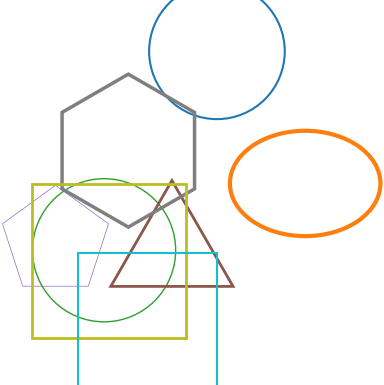[{"shape": "circle", "thickness": 1.5, "radius": 0.88, "center": [0.563, 0.867]}, {"shape": "oval", "thickness": 3, "radius": 0.98, "center": [0.793, 0.524]}, {"shape": "circle", "thickness": 1, "radius": 0.93, "center": [0.27, 0.35]}, {"shape": "pentagon", "thickness": 0.5, "radius": 0.72, "center": [0.144, 0.374]}, {"shape": "triangle", "thickness": 2, "radius": 0.92, "center": [0.447, 0.348]}, {"shape": "hexagon", "thickness": 2.5, "radius": 0.99, "center": [0.333, 0.609]}, {"shape": "square", "thickness": 2, "radius": 1.0, "center": [0.283, 0.322]}, {"shape": "square", "thickness": 1.5, "radius": 0.9, "center": [0.383, 0.163]}]